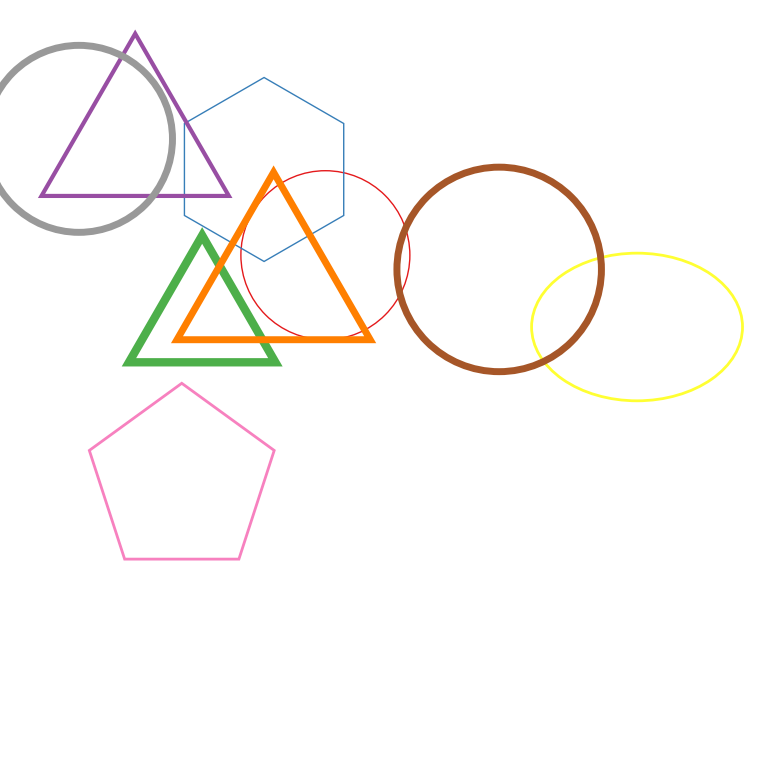[{"shape": "circle", "thickness": 0.5, "radius": 0.55, "center": [0.423, 0.669]}, {"shape": "hexagon", "thickness": 0.5, "radius": 0.6, "center": [0.343, 0.78]}, {"shape": "triangle", "thickness": 3, "radius": 0.55, "center": [0.263, 0.584]}, {"shape": "triangle", "thickness": 1.5, "radius": 0.7, "center": [0.176, 0.816]}, {"shape": "triangle", "thickness": 2.5, "radius": 0.72, "center": [0.355, 0.631]}, {"shape": "oval", "thickness": 1, "radius": 0.68, "center": [0.827, 0.575]}, {"shape": "circle", "thickness": 2.5, "radius": 0.66, "center": [0.648, 0.65]}, {"shape": "pentagon", "thickness": 1, "radius": 0.63, "center": [0.236, 0.376]}, {"shape": "circle", "thickness": 2.5, "radius": 0.61, "center": [0.103, 0.82]}]